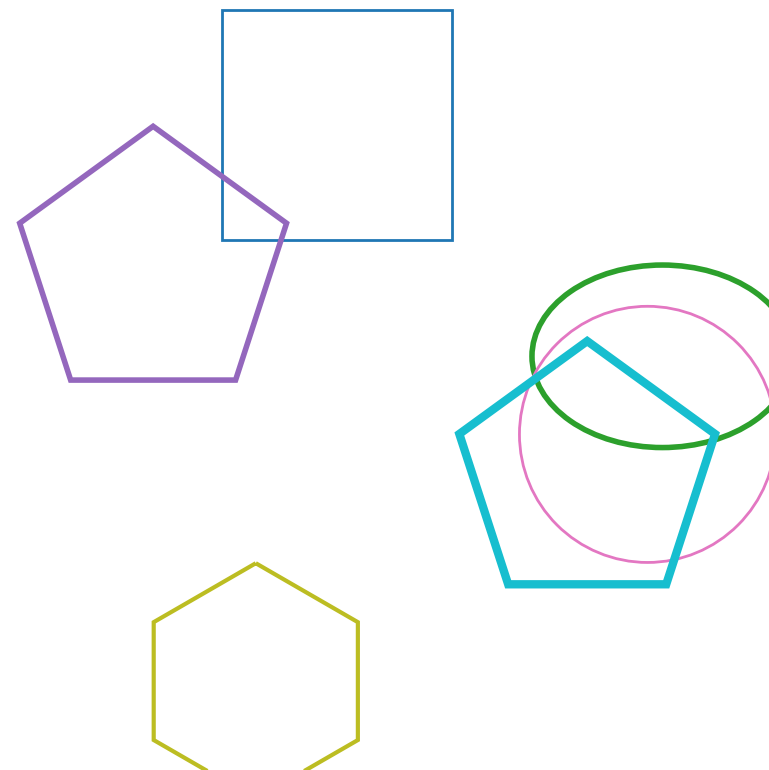[{"shape": "square", "thickness": 1, "radius": 0.75, "center": [0.437, 0.838]}, {"shape": "oval", "thickness": 2, "radius": 0.85, "center": [0.86, 0.537]}, {"shape": "pentagon", "thickness": 2, "radius": 0.91, "center": [0.199, 0.654]}, {"shape": "circle", "thickness": 1, "radius": 0.83, "center": [0.841, 0.436]}, {"shape": "hexagon", "thickness": 1.5, "radius": 0.77, "center": [0.332, 0.115]}, {"shape": "pentagon", "thickness": 3, "radius": 0.87, "center": [0.763, 0.382]}]